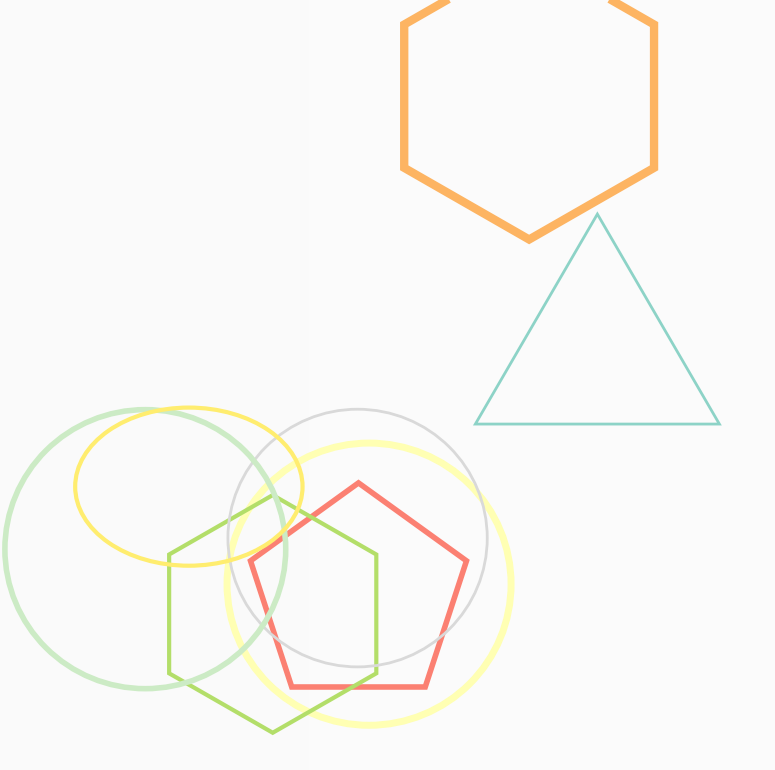[{"shape": "triangle", "thickness": 1, "radius": 0.91, "center": [0.771, 0.54]}, {"shape": "circle", "thickness": 2.5, "radius": 0.92, "center": [0.476, 0.241]}, {"shape": "pentagon", "thickness": 2, "radius": 0.73, "center": [0.463, 0.226]}, {"shape": "hexagon", "thickness": 3, "radius": 0.93, "center": [0.683, 0.875]}, {"shape": "hexagon", "thickness": 1.5, "radius": 0.77, "center": [0.352, 0.203]}, {"shape": "circle", "thickness": 1, "radius": 0.84, "center": [0.461, 0.301]}, {"shape": "circle", "thickness": 2, "radius": 0.91, "center": [0.187, 0.287]}, {"shape": "oval", "thickness": 1.5, "radius": 0.73, "center": [0.244, 0.368]}]